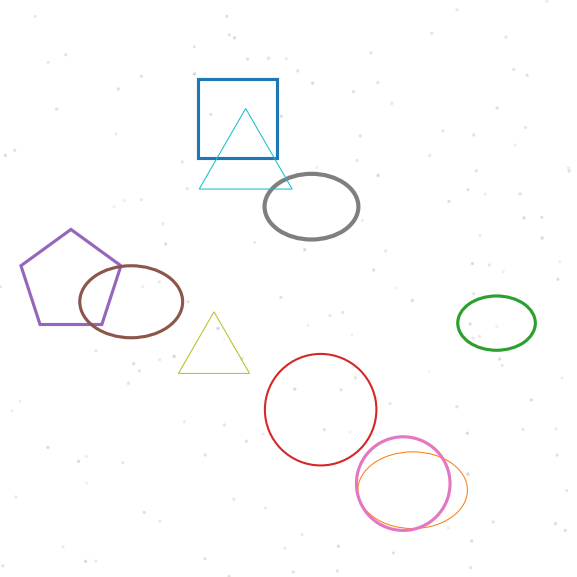[{"shape": "square", "thickness": 1.5, "radius": 0.34, "center": [0.412, 0.793]}, {"shape": "oval", "thickness": 0.5, "radius": 0.47, "center": [0.715, 0.15]}, {"shape": "oval", "thickness": 1.5, "radius": 0.34, "center": [0.86, 0.44]}, {"shape": "circle", "thickness": 1, "radius": 0.48, "center": [0.555, 0.29]}, {"shape": "pentagon", "thickness": 1.5, "radius": 0.46, "center": [0.123, 0.511]}, {"shape": "oval", "thickness": 1.5, "radius": 0.45, "center": [0.227, 0.477]}, {"shape": "circle", "thickness": 1.5, "radius": 0.41, "center": [0.698, 0.162]}, {"shape": "oval", "thickness": 2, "radius": 0.41, "center": [0.539, 0.641]}, {"shape": "triangle", "thickness": 0.5, "radius": 0.36, "center": [0.371, 0.388]}, {"shape": "triangle", "thickness": 0.5, "radius": 0.46, "center": [0.425, 0.718]}]